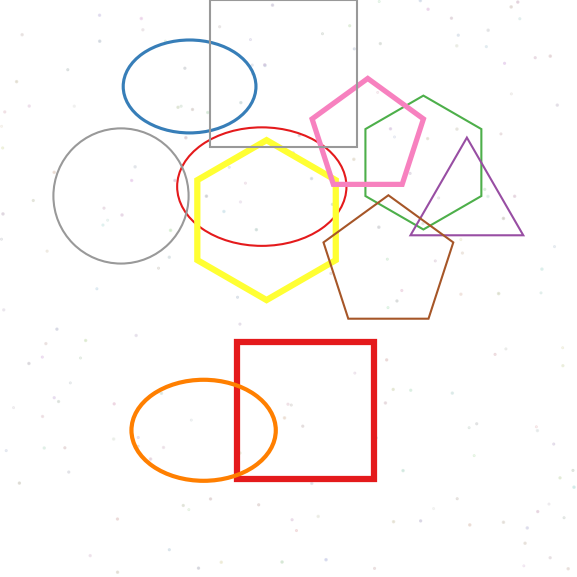[{"shape": "oval", "thickness": 1, "radius": 0.73, "center": [0.453, 0.676]}, {"shape": "square", "thickness": 3, "radius": 0.59, "center": [0.529, 0.288]}, {"shape": "oval", "thickness": 1.5, "radius": 0.57, "center": [0.328, 0.849]}, {"shape": "hexagon", "thickness": 1, "radius": 0.58, "center": [0.733, 0.718]}, {"shape": "triangle", "thickness": 1, "radius": 0.56, "center": [0.808, 0.648]}, {"shape": "oval", "thickness": 2, "radius": 0.62, "center": [0.353, 0.254]}, {"shape": "hexagon", "thickness": 3, "radius": 0.69, "center": [0.462, 0.618]}, {"shape": "pentagon", "thickness": 1, "radius": 0.59, "center": [0.673, 0.543]}, {"shape": "pentagon", "thickness": 2.5, "radius": 0.51, "center": [0.637, 0.762]}, {"shape": "square", "thickness": 1, "radius": 0.64, "center": [0.491, 0.872]}, {"shape": "circle", "thickness": 1, "radius": 0.59, "center": [0.21, 0.66]}]